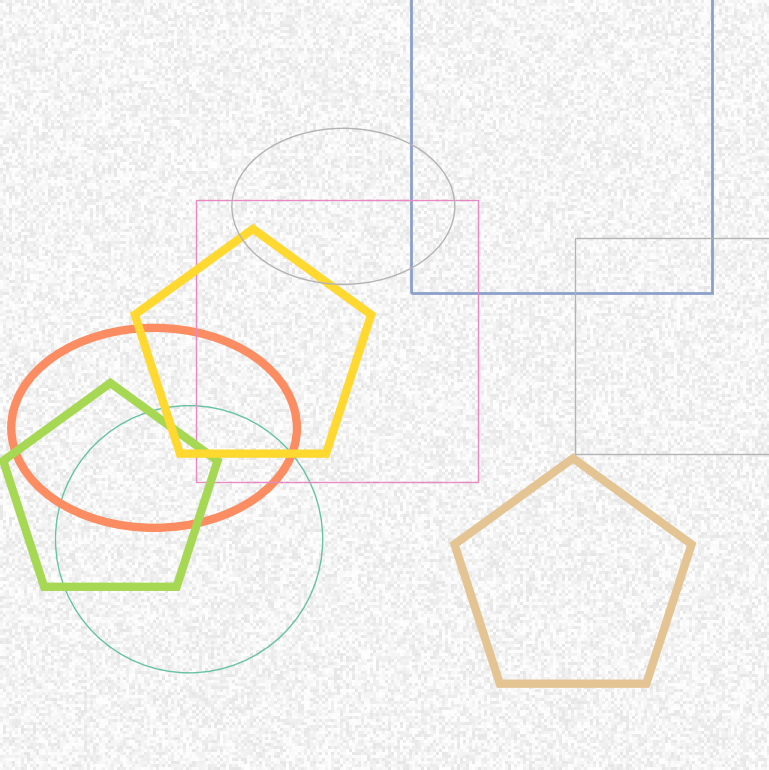[{"shape": "circle", "thickness": 0.5, "radius": 0.87, "center": [0.246, 0.3]}, {"shape": "oval", "thickness": 3, "radius": 0.93, "center": [0.2, 0.444]}, {"shape": "square", "thickness": 1, "radius": 0.98, "center": [0.729, 0.814]}, {"shape": "square", "thickness": 0.5, "radius": 0.92, "center": [0.438, 0.557]}, {"shape": "pentagon", "thickness": 3, "radius": 0.73, "center": [0.143, 0.356]}, {"shape": "pentagon", "thickness": 3, "radius": 0.81, "center": [0.329, 0.541]}, {"shape": "pentagon", "thickness": 3, "radius": 0.81, "center": [0.744, 0.243]}, {"shape": "square", "thickness": 0.5, "radius": 0.7, "center": [0.886, 0.551]}, {"shape": "oval", "thickness": 0.5, "radius": 0.72, "center": [0.446, 0.732]}]